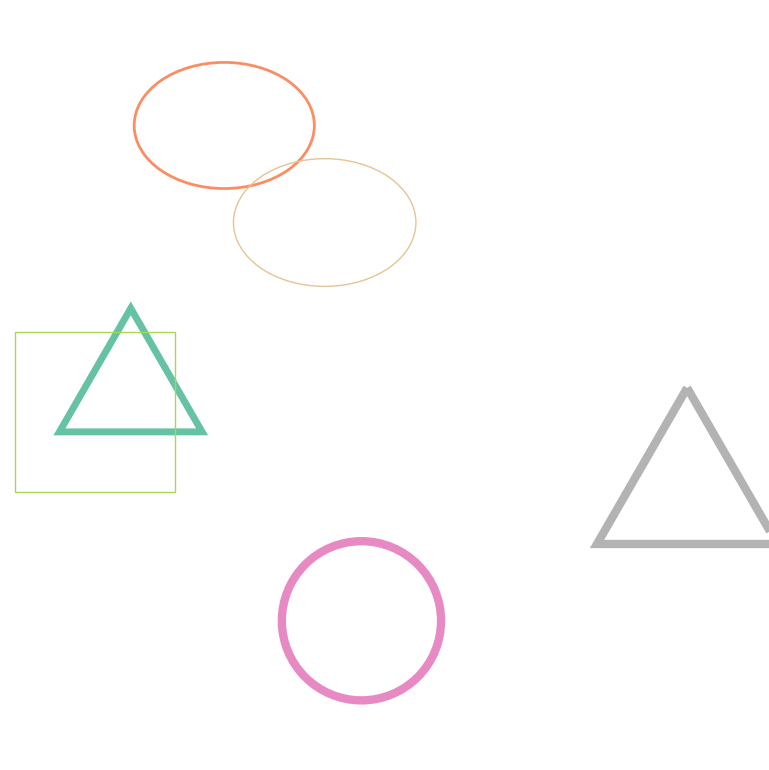[{"shape": "triangle", "thickness": 2.5, "radius": 0.53, "center": [0.17, 0.493]}, {"shape": "oval", "thickness": 1, "radius": 0.59, "center": [0.291, 0.837]}, {"shape": "circle", "thickness": 3, "radius": 0.52, "center": [0.469, 0.194]}, {"shape": "square", "thickness": 0.5, "radius": 0.52, "center": [0.123, 0.465]}, {"shape": "oval", "thickness": 0.5, "radius": 0.59, "center": [0.422, 0.711]}, {"shape": "triangle", "thickness": 3, "radius": 0.68, "center": [0.892, 0.361]}]